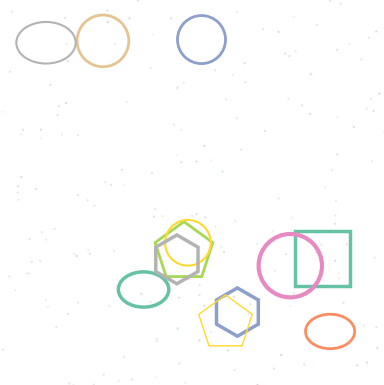[{"shape": "oval", "thickness": 2.5, "radius": 0.33, "center": [0.373, 0.248]}, {"shape": "square", "thickness": 2.5, "radius": 0.36, "center": [0.838, 0.329]}, {"shape": "oval", "thickness": 2, "radius": 0.32, "center": [0.857, 0.139]}, {"shape": "circle", "thickness": 2, "radius": 0.31, "center": [0.523, 0.897]}, {"shape": "hexagon", "thickness": 2.5, "radius": 0.31, "center": [0.617, 0.189]}, {"shape": "circle", "thickness": 3, "radius": 0.41, "center": [0.754, 0.31]}, {"shape": "pentagon", "thickness": 2, "radius": 0.39, "center": [0.478, 0.345]}, {"shape": "circle", "thickness": 1.5, "radius": 0.3, "center": [0.488, 0.369]}, {"shape": "pentagon", "thickness": 1, "radius": 0.37, "center": [0.586, 0.161]}, {"shape": "circle", "thickness": 2, "radius": 0.34, "center": [0.267, 0.894]}, {"shape": "hexagon", "thickness": 2.5, "radius": 0.32, "center": [0.459, 0.326]}, {"shape": "oval", "thickness": 1.5, "radius": 0.39, "center": [0.119, 0.889]}]